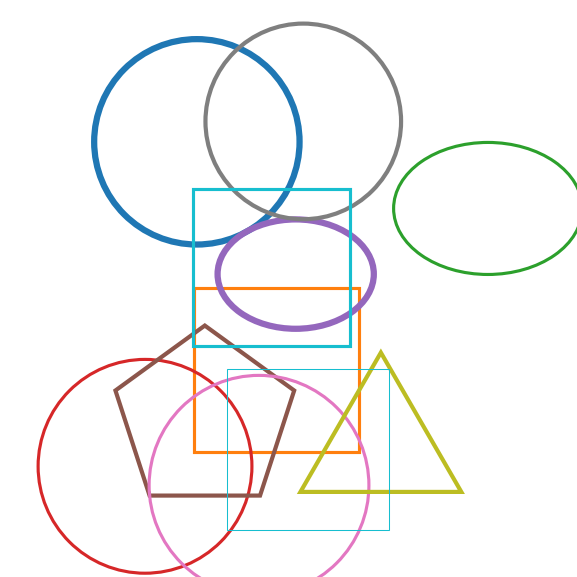[{"shape": "circle", "thickness": 3, "radius": 0.89, "center": [0.341, 0.754]}, {"shape": "square", "thickness": 1.5, "radius": 0.71, "center": [0.479, 0.359]}, {"shape": "oval", "thickness": 1.5, "radius": 0.82, "center": [0.845, 0.638]}, {"shape": "circle", "thickness": 1.5, "radius": 0.93, "center": [0.251, 0.192]}, {"shape": "oval", "thickness": 3, "radius": 0.68, "center": [0.512, 0.525]}, {"shape": "pentagon", "thickness": 2, "radius": 0.81, "center": [0.355, 0.273]}, {"shape": "circle", "thickness": 1.5, "radius": 0.95, "center": [0.449, 0.159]}, {"shape": "circle", "thickness": 2, "radius": 0.85, "center": [0.525, 0.789]}, {"shape": "triangle", "thickness": 2, "radius": 0.8, "center": [0.66, 0.228]}, {"shape": "square", "thickness": 0.5, "radius": 0.7, "center": [0.534, 0.221]}, {"shape": "square", "thickness": 1.5, "radius": 0.68, "center": [0.47, 0.537]}]